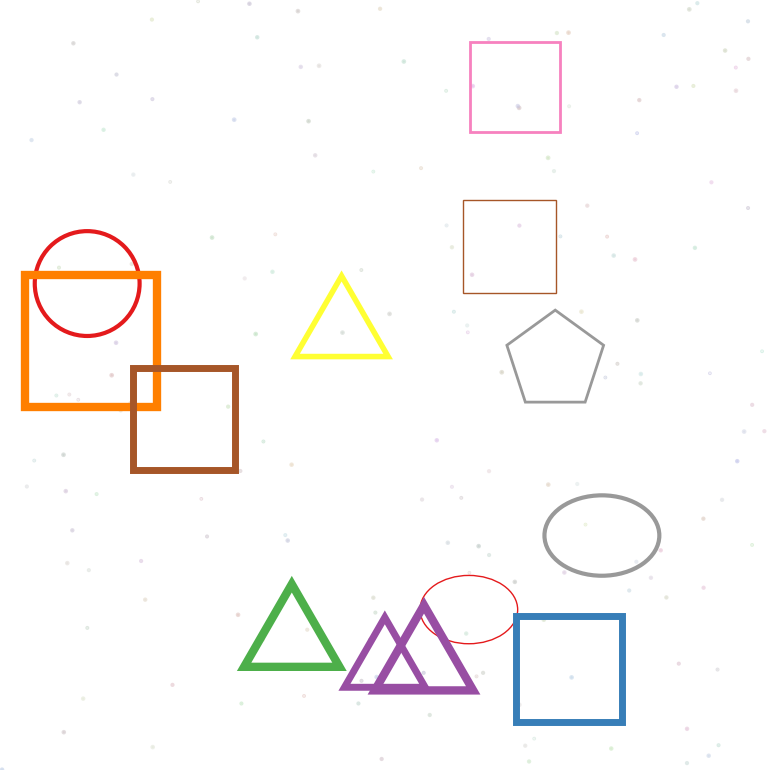[{"shape": "circle", "thickness": 1.5, "radius": 0.34, "center": [0.113, 0.632]}, {"shape": "oval", "thickness": 0.5, "radius": 0.32, "center": [0.609, 0.208]}, {"shape": "square", "thickness": 2.5, "radius": 0.34, "center": [0.739, 0.131]}, {"shape": "triangle", "thickness": 3, "radius": 0.36, "center": [0.379, 0.17]}, {"shape": "triangle", "thickness": 2.5, "radius": 0.3, "center": [0.5, 0.138]}, {"shape": "triangle", "thickness": 3, "radius": 0.37, "center": [0.551, 0.14]}, {"shape": "square", "thickness": 3, "radius": 0.43, "center": [0.119, 0.557]}, {"shape": "triangle", "thickness": 2, "radius": 0.35, "center": [0.444, 0.572]}, {"shape": "square", "thickness": 2.5, "radius": 0.33, "center": [0.239, 0.456]}, {"shape": "square", "thickness": 0.5, "radius": 0.3, "center": [0.662, 0.68]}, {"shape": "square", "thickness": 1, "radius": 0.29, "center": [0.669, 0.887]}, {"shape": "pentagon", "thickness": 1, "radius": 0.33, "center": [0.721, 0.531]}, {"shape": "oval", "thickness": 1.5, "radius": 0.37, "center": [0.782, 0.304]}]